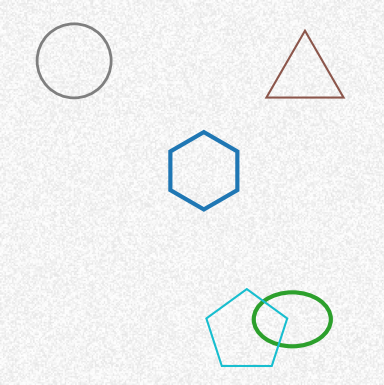[{"shape": "hexagon", "thickness": 3, "radius": 0.5, "center": [0.529, 0.556]}, {"shape": "oval", "thickness": 3, "radius": 0.5, "center": [0.759, 0.171]}, {"shape": "triangle", "thickness": 1.5, "radius": 0.58, "center": [0.792, 0.804]}, {"shape": "circle", "thickness": 2, "radius": 0.48, "center": [0.193, 0.842]}, {"shape": "pentagon", "thickness": 1.5, "radius": 0.55, "center": [0.641, 0.139]}]